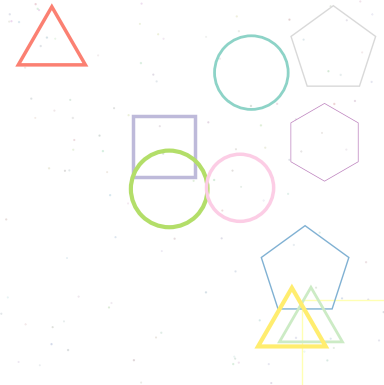[{"shape": "circle", "thickness": 2, "radius": 0.48, "center": [0.653, 0.811]}, {"shape": "square", "thickness": 1, "radius": 0.57, "center": [0.898, 0.106]}, {"shape": "square", "thickness": 2.5, "radius": 0.4, "center": [0.427, 0.619]}, {"shape": "triangle", "thickness": 2.5, "radius": 0.5, "center": [0.135, 0.882]}, {"shape": "pentagon", "thickness": 1, "radius": 0.6, "center": [0.792, 0.294]}, {"shape": "circle", "thickness": 3, "radius": 0.5, "center": [0.439, 0.509]}, {"shape": "circle", "thickness": 2.5, "radius": 0.44, "center": [0.624, 0.512]}, {"shape": "pentagon", "thickness": 1, "radius": 0.58, "center": [0.866, 0.87]}, {"shape": "hexagon", "thickness": 0.5, "radius": 0.51, "center": [0.843, 0.63]}, {"shape": "triangle", "thickness": 2, "radius": 0.47, "center": [0.808, 0.159]}, {"shape": "triangle", "thickness": 3, "radius": 0.51, "center": [0.758, 0.151]}]